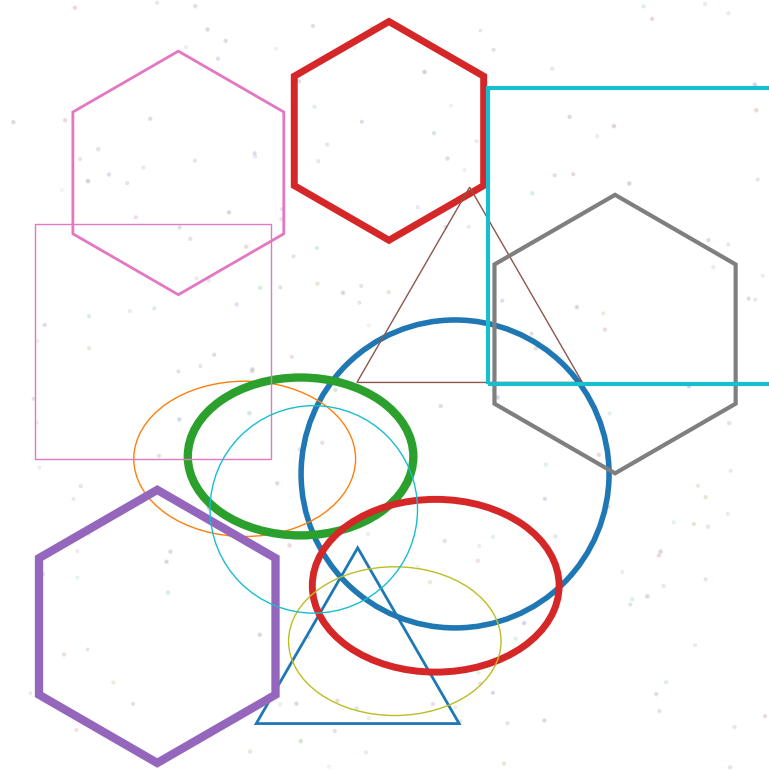[{"shape": "triangle", "thickness": 1, "radius": 0.76, "center": [0.465, 0.136]}, {"shape": "circle", "thickness": 2, "radius": 1.0, "center": [0.591, 0.384]}, {"shape": "oval", "thickness": 0.5, "radius": 0.72, "center": [0.318, 0.404]}, {"shape": "oval", "thickness": 3, "radius": 0.73, "center": [0.39, 0.407]}, {"shape": "hexagon", "thickness": 2.5, "radius": 0.71, "center": [0.505, 0.83]}, {"shape": "oval", "thickness": 2.5, "radius": 0.8, "center": [0.566, 0.239]}, {"shape": "hexagon", "thickness": 3, "radius": 0.89, "center": [0.204, 0.186]}, {"shape": "triangle", "thickness": 0.5, "radius": 0.85, "center": [0.61, 0.588]}, {"shape": "square", "thickness": 0.5, "radius": 0.76, "center": [0.199, 0.557]}, {"shape": "hexagon", "thickness": 1, "radius": 0.79, "center": [0.232, 0.775]}, {"shape": "hexagon", "thickness": 1.5, "radius": 0.9, "center": [0.799, 0.566]}, {"shape": "oval", "thickness": 0.5, "radius": 0.69, "center": [0.513, 0.167]}, {"shape": "square", "thickness": 1.5, "radius": 0.96, "center": [0.826, 0.694]}, {"shape": "circle", "thickness": 0.5, "radius": 0.67, "center": [0.407, 0.338]}]